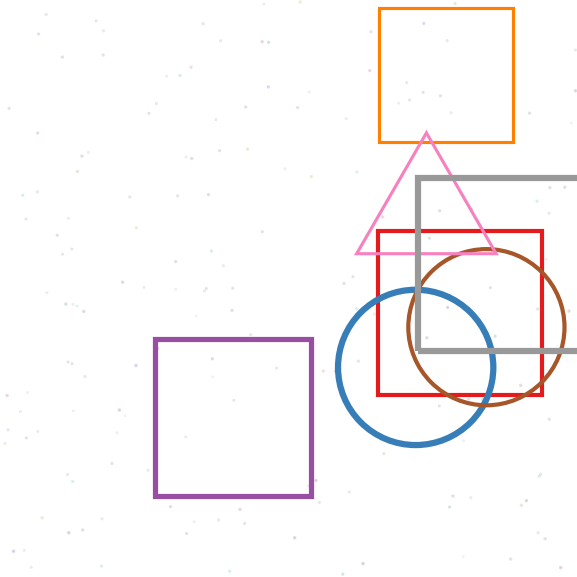[{"shape": "square", "thickness": 2, "radius": 0.71, "center": [0.797, 0.457]}, {"shape": "circle", "thickness": 3, "radius": 0.67, "center": [0.72, 0.363]}, {"shape": "square", "thickness": 2.5, "radius": 0.68, "center": [0.404, 0.276]}, {"shape": "square", "thickness": 1.5, "radius": 0.58, "center": [0.772, 0.87]}, {"shape": "circle", "thickness": 2, "radius": 0.68, "center": [0.842, 0.433]}, {"shape": "triangle", "thickness": 1.5, "radius": 0.7, "center": [0.738, 0.63]}, {"shape": "square", "thickness": 3, "radius": 0.75, "center": [0.873, 0.541]}]